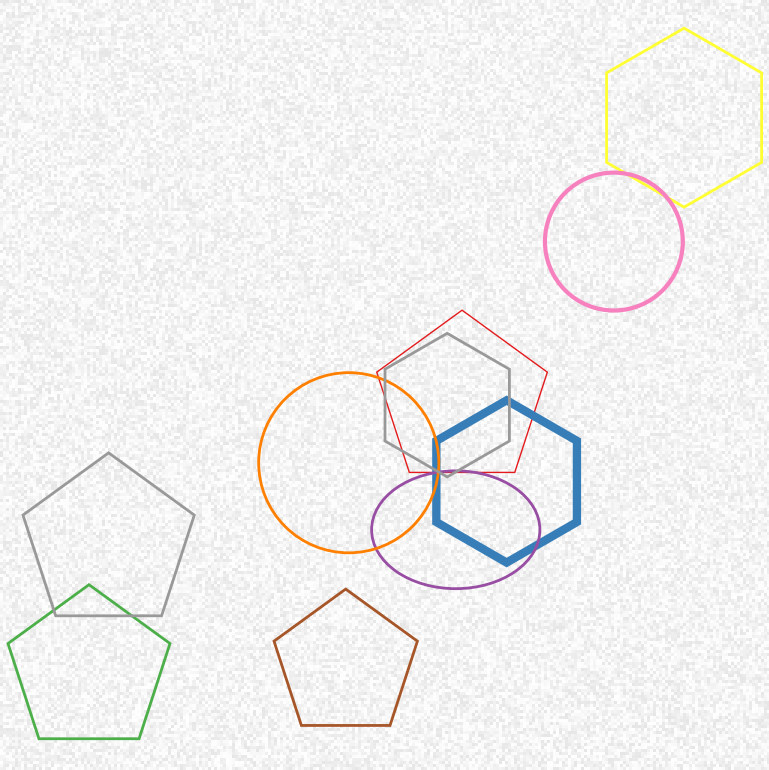[{"shape": "pentagon", "thickness": 0.5, "radius": 0.58, "center": [0.6, 0.481]}, {"shape": "hexagon", "thickness": 3, "radius": 0.53, "center": [0.658, 0.375]}, {"shape": "pentagon", "thickness": 1, "radius": 0.55, "center": [0.116, 0.13]}, {"shape": "oval", "thickness": 1, "radius": 0.55, "center": [0.592, 0.312]}, {"shape": "circle", "thickness": 1, "radius": 0.58, "center": [0.453, 0.399]}, {"shape": "hexagon", "thickness": 1, "radius": 0.58, "center": [0.888, 0.847]}, {"shape": "pentagon", "thickness": 1, "radius": 0.49, "center": [0.449, 0.137]}, {"shape": "circle", "thickness": 1.5, "radius": 0.45, "center": [0.797, 0.686]}, {"shape": "hexagon", "thickness": 1, "radius": 0.47, "center": [0.581, 0.474]}, {"shape": "pentagon", "thickness": 1, "radius": 0.58, "center": [0.141, 0.295]}]